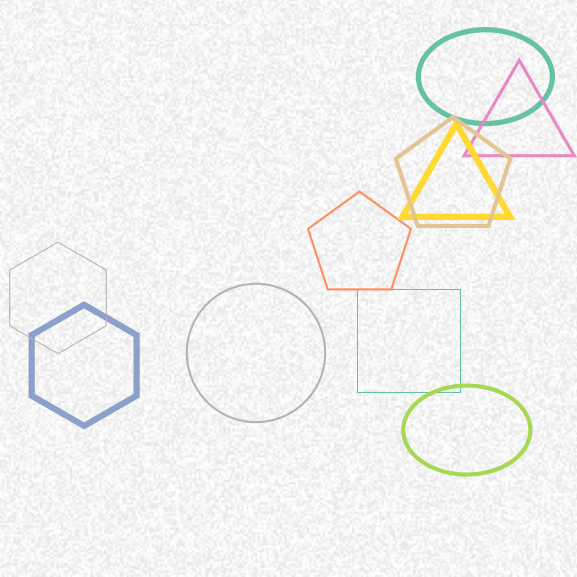[{"shape": "oval", "thickness": 2.5, "radius": 0.58, "center": [0.841, 0.866]}, {"shape": "square", "thickness": 0.5, "radius": 0.45, "center": [0.707, 0.41]}, {"shape": "pentagon", "thickness": 1, "radius": 0.47, "center": [0.623, 0.574]}, {"shape": "hexagon", "thickness": 3, "radius": 0.52, "center": [0.146, 0.366]}, {"shape": "triangle", "thickness": 1.5, "radius": 0.55, "center": [0.899, 0.785]}, {"shape": "oval", "thickness": 2, "radius": 0.55, "center": [0.808, 0.254]}, {"shape": "triangle", "thickness": 3, "radius": 0.54, "center": [0.79, 0.677]}, {"shape": "pentagon", "thickness": 2, "radius": 0.52, "center": [0.784, 0.692]}, {"shape": "hexagon", "thickness": 0.5, "radius": 0.48, "center": [0.1, 0.483]}, {"shape": "circle", "thickness": 1, "radius": 0.6, "center": [0.443, 0.388]}]